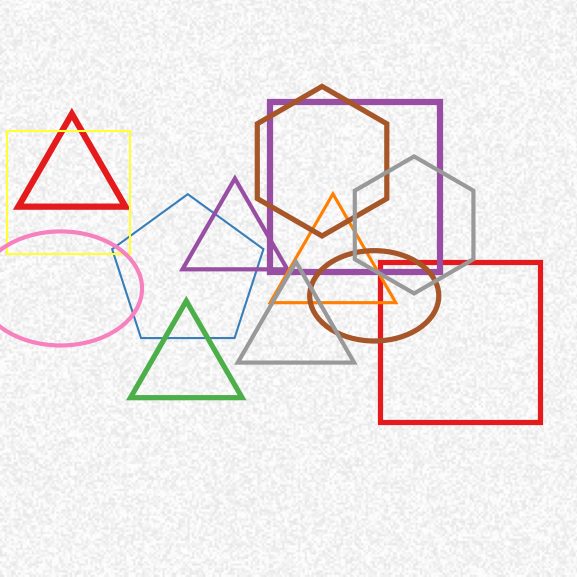[{"shape": "triangle", "thickness": 3, "radius": 0.54, "center": [0.124, 0.695]}, {"shape": "square", "thickness": 2.5, "radius": 0.69, "center": [0.797, 0.407]}, {"shape": "pentagon", "thickness": 1, "radius": 0.69, "center": [0.325, 0.525]}, {"shape": "triangle", "thickness": 2.5, "radius": 0.56, "center": [0.323, 0.366]}, {"shape": "square", "thickness": 3, "radius": 0.73, "center": [0.615, 0.675]}, {"shape": "triangle", "thickness": 2, "radius": 0.52, "center": [0.407, 0.585]}, {"shape": "triangle", "thickness": 1.5, "radius": 0.63, "center": [0.577, 0.538]}, {"shape": "square", "thickness": 1, "radius": 0.53, "center": [0.119, 0.666]}, {"shape": "hexagon", "thickness": 2.5, "radius": 0.65, "center": [0.558, 0.72]}, {"shape": "oval", "thickness": 2.5, "radius": 0.56, "center": [0.648, 0.487]}, {"shape": "oval", "thickness": 2, "radius": 0.71, "center": [0.105, 0.5]}, {"shape": "hexagon", "thickness": 2, "radius": 0.59, "center": [0.717, 0.61]}, {"shape": "triangle", "thickness": 2, "radius": 0.58, "center": [0.512, 0.429]}]